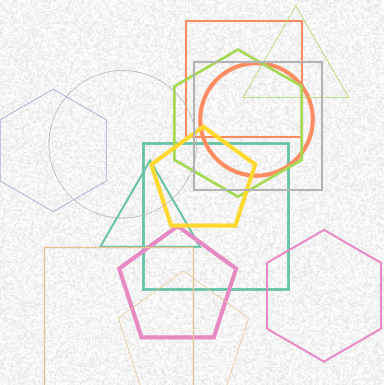[{"shape": "square", "thickness": 2, "radius": 0.95, "center": [0.559, 0.439]}, {"shape": "triangle", "thickness": 1.5, "radius": 0.75, "center": [0.39, 0.434]}, {"shape": "square", "thickness": 1.5, "radius": 0.75, "center": [0.634, 0.795]}, {"shape": "circle", "thickness": 3, "radius": 0.73, "center": [0.666, 0.69]}, {"shape": "hexagon", "thickness": 0.5, "radius": 0.8, "center": [0.138, 0.609]}, {"shape": "hexagon", "thickness": 1.5, "radius": 0.86, "center": [0.842, 0.232]}, {"shape": "pentagon", "thickness": 3, "radius": 0.8, "center": [0.461, 0.253]}, {"shape": "triangle", "thickness": 0.5, "radius": 0.79, "center": [0.769, 0.826]}, {"shape": "hexagon", "thickness": 2, "radius": 0.95, "center": [0.618, 0.68]}, {"shape": "pentagon", "thickness": 3, "radius": 0.71, "center": [0.528, 0.529]}, {"shape": "square", "thickness": 1, "radius": 0.97, "center": [0.308, 0.164]}, {"shape": "pentagon", "thickness": 0.5, "radius": 0.89, "center": [0.476, 0.118]}, {"shape": "circle", "thickness": 0.5, "radius": 0.96, "center": [0.319, 0.625]}, {"shape": "square", "thickness": 1.5, "radius": 0.83, "center": [0.67, 0.673]}]